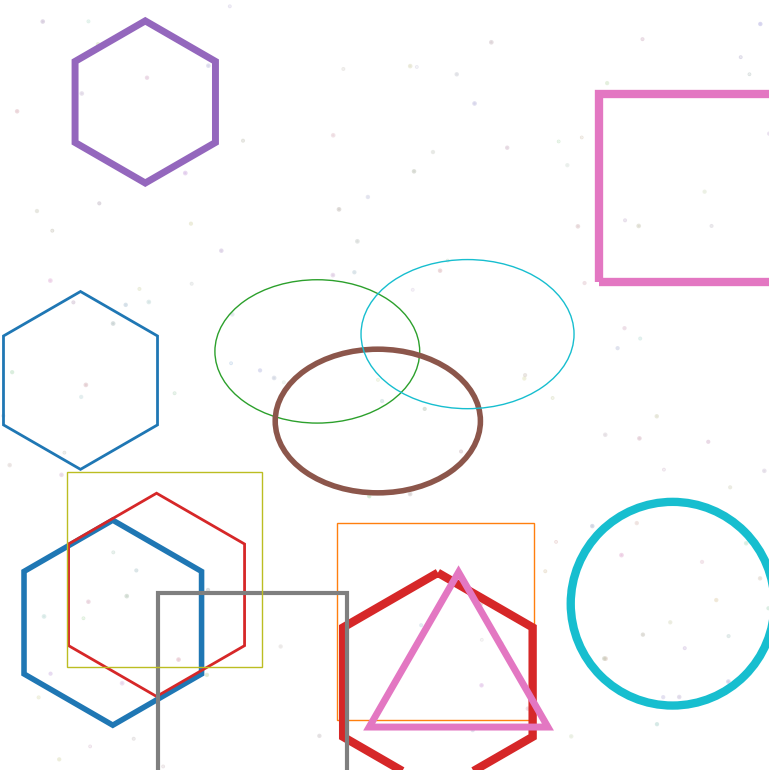[{"shape": "hexagon", "thickness": 2, "radius": 0.67, "center": [0.146, 0.191]}, {"shape": "hexagon", "thickness": 1, "radius": 0.58, "center": [0.105, 0.506]}, {"shape": "square", "thickness": 0.5, "radius": 0.64, "center": [0.565, 0.193]}, {"shape": "oval", "thickness": 0.5, "radius": 0.66, "center": [0.412, 0.544]}, {"shape": "hexagon", "thickness": 3, "radius": 0.71, "center": [0.569, 0.114]}, {"shape": "hexagon", "thickness": 1, "radius": 0.66, "center": [0.203, 0.227]}, {"shape": "hexagon", "thickness": 2.5, "radius": 0.53, "center": [0.189, 0.868]}, {"shape": "oval", "thickness": 2, "radius": 0.67, "center": [0.491, 0.453]}, {"shape": "square", "thickness": 3, "radius": 0.61, "center": [0.899, 0.756]}, {"shape": "triangle", "thickness": 2.5, "radius": 0.67, "center": [0.596, 0.123]}, {"shape": "square", "thickness": 1.5, "radius": 0.61, "center": [0.328, 0.108]}, {"shape": "square", "thickness": 0.5, "radius": 0.63, "center": [0.214, 0.26]}, {"shape": "circle", "thickness": 3, "radius": 0.66, "center": [0.873, 0.216]}, {"shape": "oval", "thickness": 0.5, "radius": 0.69, "center": [0.607, 0.566]}]